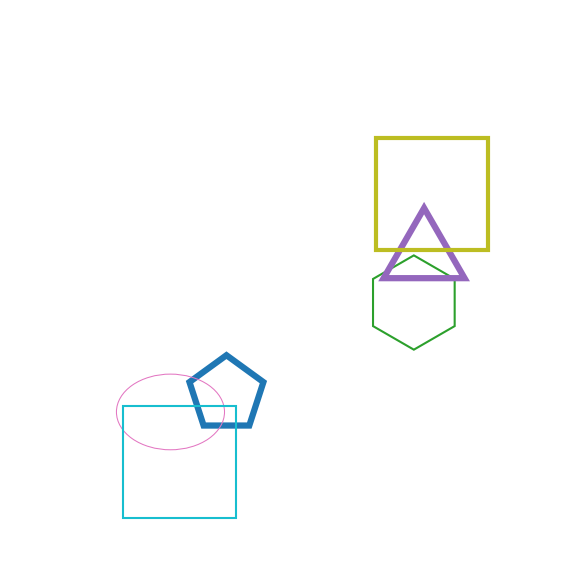[{"shape": "pentagon", "thickness": 3, "radius": 0.34, "center": [0.392, 0.317]}, {"shape": "hexagon", "thickness": 1, "radius": 0.41, "center": [0.717, 0.475]}, {"shape": "triangle", "thickness": 3, "radius": 0.4, "center": [0.734, 0.558]}, {"shape": "oval", "thickness": 0.5, "radius": 0.47, "center": [0.295, 0.286]}, {"shape": "square", "thickness": 2, "radius": 0.49, "center": [0.748, 0.664]}, {"shape": "square", "thickness": 1, "radius": 0.49, "center": [0.311, 0.199]}]